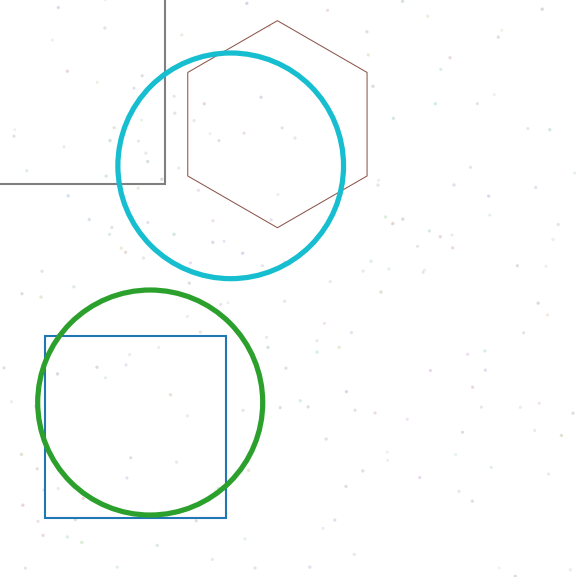[{"shape": "square", "thickness": 1, "radius": 0.78, "center": [0.235, 0.26]}, {"shape": "circle", "thickness": 2.5, "radius": 0.97, "center": [0.26, 0.302]}, {"shape": "hexagon", "thickness": 0.5, "radius": 0.9, "center": [0.48, 0.784]}, {"shape": "square", "thickness": 1, "radius": 0.9, "center": [0.105, 0.86]}, {"shape": "circle", "thickness": 2.5, "radius": 0.98, "center": [0.399, 0.712]}]